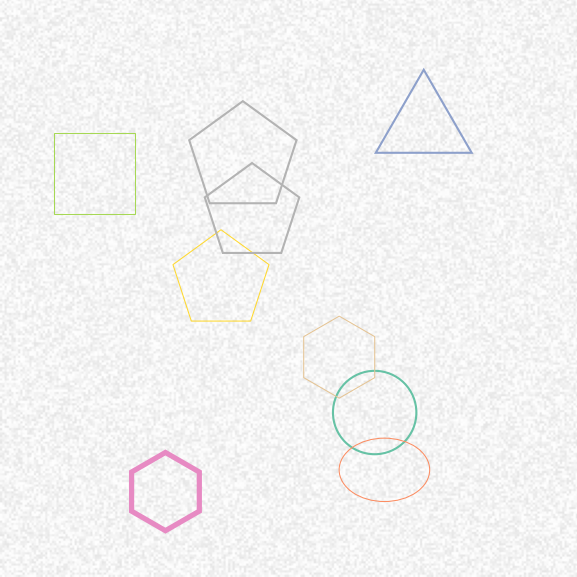[{"shape": "circle", "thickness": 1, "radius": 0.36, "center": [0.649, 0.285]}, {"shape": "oval", "thickness": 0.5, "radius": 0.39, "center": [0.666, 0.186]}, {"shape": "triangle", "thickness": 1, "radius": 0.48, "center": [0.734, 0.782]}, {"shape": "hexagon", "thickness": 2.5, "radius": 0.34, "center": [0.286, 0.148]}, {"shape": "square", "thickness": 0.5, "radius": 0.35, "center": [0.164, 0.699]}, {"shape": "pentagon", "thickness": 0.5, "radius": 0.44, "center": [0.383, 0.514]}, {"shape": "hexagon", "thickness": 0.5, "radius": 0.35, "center": [0.587, 0.381]}, {"shape": "pentagon", "thickness": 1, "radius": 0.43, "center": [0.436, 0.631]}, {"shape": "pentagon", "thickness": 1, "radius": 0.49, "center": [0.421, 0.726]}]